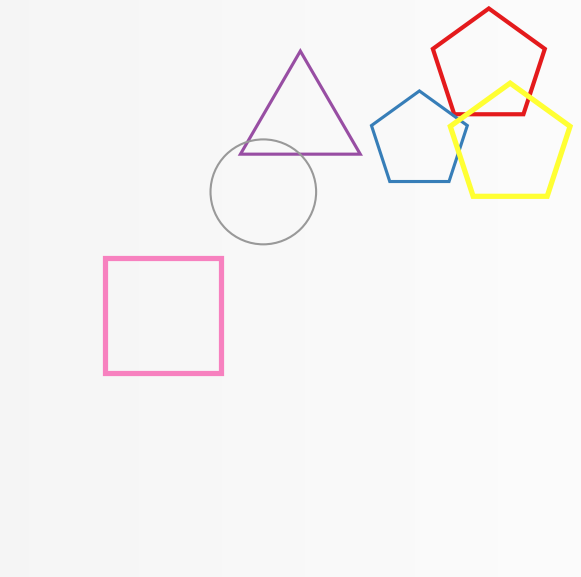[{"shape": "pentagon", "thickness": 2, "radius": 0.51, "center": [0.841, 0.883]}, {"shape": "pentagon", "thickness": 1.5, "radius": 0.43, "center": [0.722, 0.755]}, {"shape": "triangle", "thickness": 1.5, "radius": 0.6, "center": [0.517, 0.792]}, {"shape": "pentagon", "thickness": 2.5, "radius": 0.54, "center": [0.878, 0.747]}, {"shape": "square", "thickness": 2.5, "radius": 0.5, "center": [0.281, 0.453]}, {"shape": "circle", "thickness": 1, "radius": 0.45, "center": [0.453, 0.667]}]